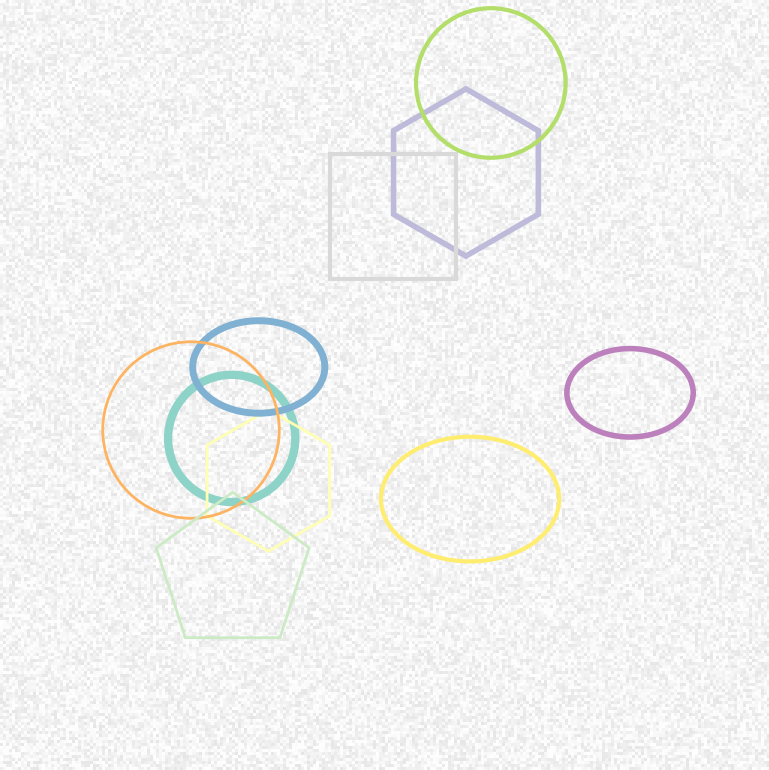[{"shape": "circle", "thickness": 3, "radius": 0.41, "center": [0.301, 0.431]}, {"shape": "hexagon", "thickness": 1, "radius": 0.46, "center": [0.349, 0.376]}, {"shape": "hexagon", "thickness": 2, "radius": 0.54, "center": [0.605, 0.776]}, {"shape": "oval", "thickness": 2.5, "radius": 0.43, "center": [0.336, 0.523]}, {"shape": "circle", "thickness": 1, "radius": 0.57, "center": [0.248, 0.442]}, {"shape": "circle", "thickness": 1.5, "radius": 0.49, "center": [0.637, 0.892]}, {"shape": "square", "thickness": 1.5, "radius": 0.41, "center": [0.51, 0.719]}, {"shape": "oval", "thickness": 2, "radius": 0.41, "center": [0.818, 0.49]}, {"shape": "pentagon", "thickness": 1, "radius": 0.52, "center": [0.302, 0.256]}, {"shape": "oval", "thickness": 1.5, "radius": 0.58, "center": [0.61, 0.352]}]